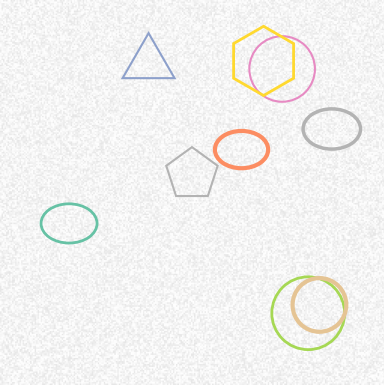[{"shape": "oval", "thickness": 2, "radius": 0.36, "center": [0.179, 0.42]}, {"shape": "oval", "thickness": 3, "radius": 0.35, "center": [0.627, 0.611]}, {"shape": "triangle", "thickness": 1.5, "radius": 0.39, "center": [0.386, 0.836]}, {"shape": "circle", "thickness": 1.5, "radius": 0.43, "center": [0.733, 0.821]}, {"shape": "circle", "thickness": 2, "radius": 0.47, "center": [0.801, 0.186]}, {"shape": "hexagon", "thickness": 2, "radius": 0.45, "center": [0.685, 0.842]}, {"shape": "circle", "thickness": 3, "radius": 0.35, "center": [0.83, 0.208]}, {"shape": "pentagon", "thickness": 1.5, "radius": 0.35, "center": [0.499, 0.548]}, {"shape": "oval", "thickness": 2.5, "radius": 0.37, "center": [0.862, 0.665]}]